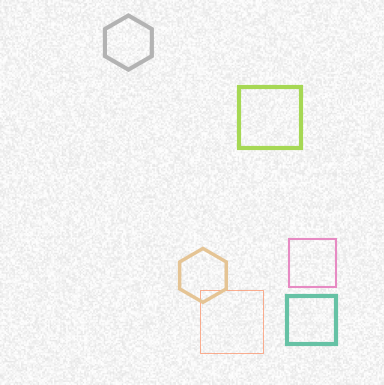[{"shape": "square", "thickness": 3, "radius": 0.31, "center": [0.809, 0.168]}, {"shape": "square", "thickness": 0.5, "radius": 0.41, "center": [0.602, 0.166]}, {"shape": "square", "thickness": 1.5, "radius": 0.31, "center": [0.811, 0.318]}, {"shape": "square", "thickness": 3, "radius": 0.4, "center": [0.701, 0.695]}, {"shape": "hexagon", "thickness": 2.5, "radius": 0.35, "center": [0.527, 0.285]}, {"shape": "hexagon", "thickness": 3, "radius": 0.35, "center": [0.333, 0.889]}]